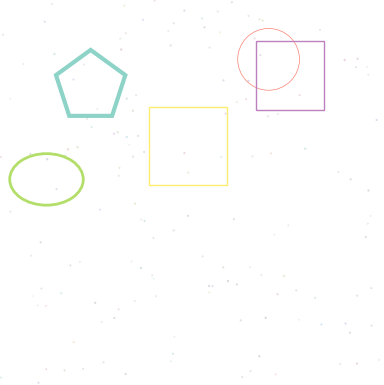[{"shape": "pentagon", "thickness": 3, "radius": 0.47, "center": [0.235, 0.776]}, {"shape": "circle", "thickness": 0.5, "radius": 0.4, "center": [0.698, 0.846]}, {"shape": "oval", "thickness": 2, "radius": 0.48, "center": [0.121, 0.534]}, {"shape": "square", "thickness": 1, "radius": 0.45, "center": [0.753, 0.804]}, {"shape": "square", "thickness": 1, "radius": 0.51, "center": [0.488, 0.621]}]